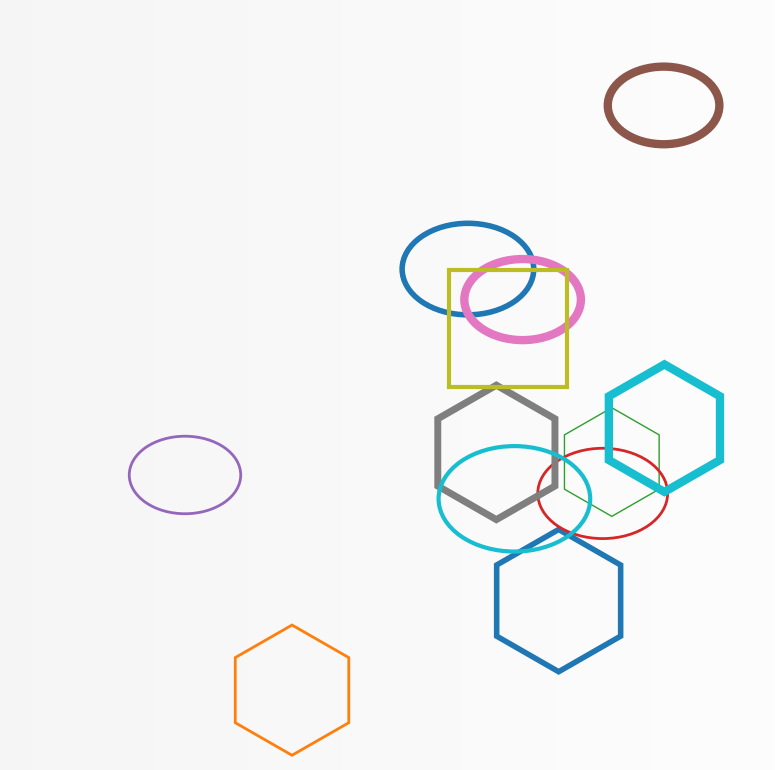[{"shape": "hexagon", "thickness": 2, "radius": 0.46, "center": [0.721, 0.22]}, {"shape": "oval", "thickness": 2, "radius": 0.42, "center": [0.604, 0.651]}, {"shape": "hexagon", "thickness": 1, "radius": 0.42, "center": [0.377, 0.104]}, {"shape": "hexagon", "thickness": 0.5, "radius": 0.35, "center": [0.789, 0.4]}, {"shape": "oval", "thickness": 1, "radius": 0.42, "center": [0.778, 0.359]}, {"shape": "oval", "thickness": 1, "radius": 0.36, "center": [0.239, 0.383]}, {"shape": "oval", "thickness": 3, "radius": 0.36, "center": [0.856, 0.863]}, {"shape": "oval", "thickness": 3, "radius": 0.38, "center": [0.674, 0.611]}, {"shape": "hexagon", "thickness": 2.5, "radius": 0.44, "center": [0.64, 0.412]}, {"shape": "square", "thickness": 1.5, "radius": 0.38, "center": [0.655, 0.574]}, {"shape": "oval", "thickness": 1.5, "radius": 0.49, "center": [0.664, 0.352]}, {"shape": "hexagon", "thickness": 3, "radius": 0.41, "center": [0.857, 0.444]}]